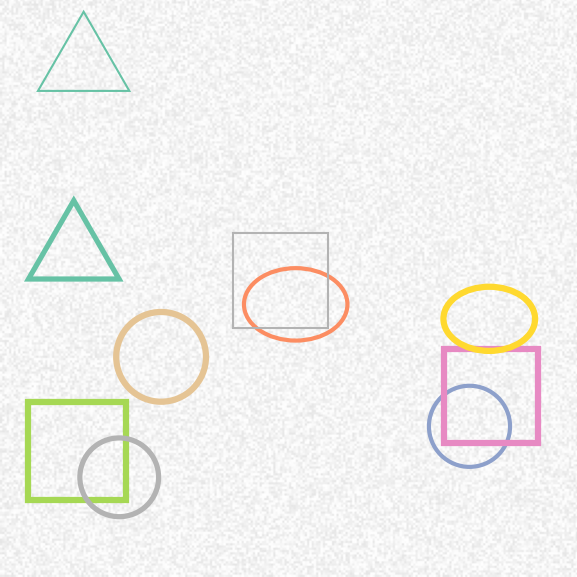[{"shape": "triangle", "thickness": 2.5, "radius": 0.45, "center": [0.128, 0.561]}, {"shape": "triangle", "thickness": 1, "radius": 0.46, "center": [0.145, 0.887]}, {"shape": "oval", "thickness": 2, "radius": 0.45, "center": [0.512, 0.472]}, {"shape": "circle", "thickness": 2, "radius": 0.35, "center": [0.813, 0.261]}, {"shape": "square", "thickness": 3, "radius": 0.41, "center": [0.851, 0.313]}, {"shape": "square", "thickness": 3, "radius": 0.42, "center": [0.133, 0.218]}, {"shape": "oval", "thickness": 3, "radius": 0.4, "center": [0.847, 0.447]}, {"shape": "circle", "thickness": 3, "radius": 0.39, "center": [0.279, 0.381]}, {"shape": "circle", "thickness": 2.5, "radius": 0.34, "center": [0.206, 0.173]}, {"shape": "square", "thickness": 1, "radius": 0.41, "center": [0.486, 0.514]}]